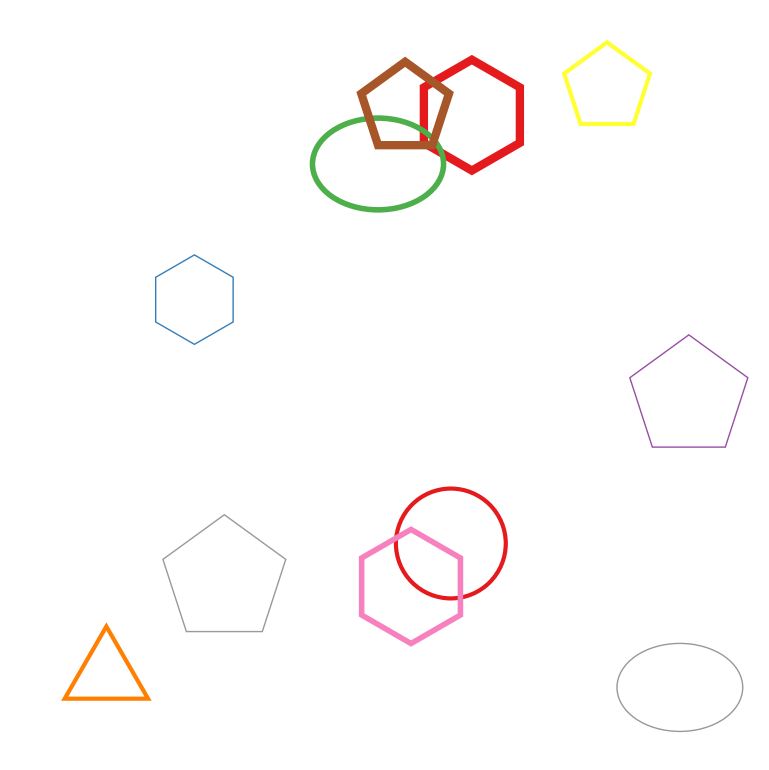[{"shape": "hexagon", "thickness": 3, "radius": 0.36, "center": [0.613, 0.85]}, {"shape": "circle", "thickness": 1.5, "radius": 0.36, "center": [0.586, 0.294]}, {"shape": "hexagon", "thickness": 0.5, "radius": 0.29, "center": [0.252, 0.611]}, {"shape": "oval", "thickness": 2, "radius": 0.43, "center": [0.491, 0.787]}, {"shape": "pentagon", "thickness": 0.5, "radius": 0.4, "center": [0.895, 0.485]}, {"shape": "triangle", "thickness": 1.5, "radius": 0.31, "center": [0.138, 0.124]}, {"shape": "pentagon", "thickness": 1.5, "radius": 0.29, "center": [0.788, 0.886]}, {"shape": "pentagon", "thickness": 3, "radius": 0.3, "center": [0.526, 0.86]}, {"shape": "hexagon", "thickness": 2, "radius": 0.37, "center": [0.534, 0.238]}, {"shape": "pentagon", "thickness": 0.5, "radius": 0.42, "center": [0.291, 0.248]}, {"shape": "oval", "thickness": 0.5, "radius": 0.41, "center": [0.883, 0.107]}]